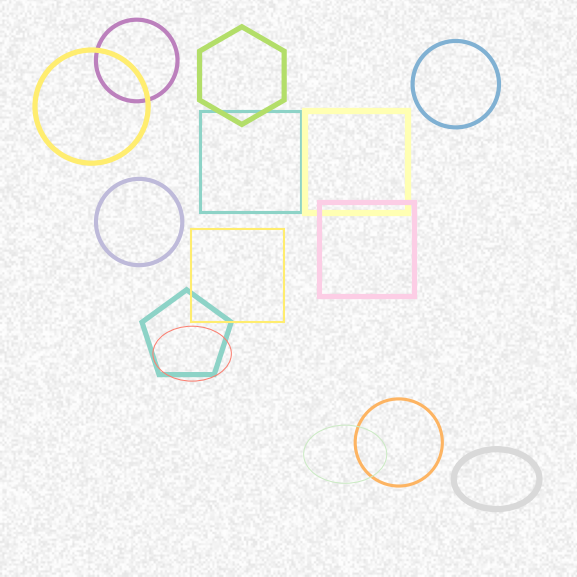[{"shape": "square", "thickness": 1.5, "radius": 0.44, "center": [0.433, 0.719]}, {"shape": "pentagon", "thickness": 2.5, "radius": 0.41, "center": [0.323, 0.416]}, {"shape": "square", "thickness": 3, "radius": 0.44, "center": [0.617, 0.718]}, {"shape": "circle", "thickness": 2, "radius": 0.37, "center": [0.241, 0.615]}, {"shape": "oval", "thickness": 0.5, "radius": 0.34, "center": [0.333, 0.387]}, {"shape": "circle", "thickness": 2, "radius": 0.37, "center": [0.789, 0.853]}, {"shape": "circle", "thickness": 1.5, "radius": 0.38, "center": [0.69, 0.233]}, {"shape": "hexagon", "thickness": 2.5, "radius": 0.42, "center": [0.419, 0.868]}, {"shape": "square", "thickness": 2.5, "radius": 0.41, "center": [0.634, 0.568]}, {"shape": "oval", "thickness": 3, "radius": 0.37, "center": [0.86, 0.169]}, {"shape": "circle", "thickness": 2, "radius": 0.35, "center": [0.237, 0.894]}, {"shape": "oval", "thickness": 0.5, "radius": 0.36, "center": [0.598, 0.213]}, {"shape": "square", "thickness": 1, "radius": 0.4, "center": [0.412, 0.523]}, {"shape": "circle", "thickness": 2.5, "radius": 0.49, "center": [0.159, 0.815]}]